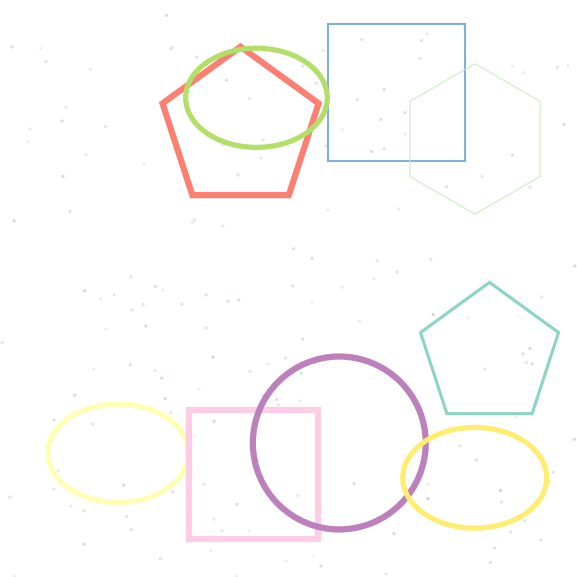[{"shape": "pentagon", "thickness": 1.5, "radius": 0.63, "center": [0.848, 0.385]}, {"shape": "oval", "thickness": 2.5, "radius": 0.61, "center": [0.205, 0.214]}, {"shape": "pentagon", "thickness": 3, "radius": 0.71, "center": [0.417, 0.776]}, {"shape": "square", "thickness": 1, "radius": 0.59, "center": [0.686, 0.839]}, {"shape": "oval", "thickness": 2.5, "radius": 0.61, "center": [0.444, 0.83]}, {"shape": "square", "thickness": 3, "radius": 0.56, "center": [0.439, 0.177]}, {"shape": "circle", "thickness": 3, "radius": 0.75, "center": [0.588, 0.232]}, {"shape": "hexagon", "thickness": 0.5, "radius": 0.65, "center": [0.823, 0.759]}, {"shape": "oval", "thickness": 2.5, "radius": 0.62, "center": [0.822, 0.172]}]